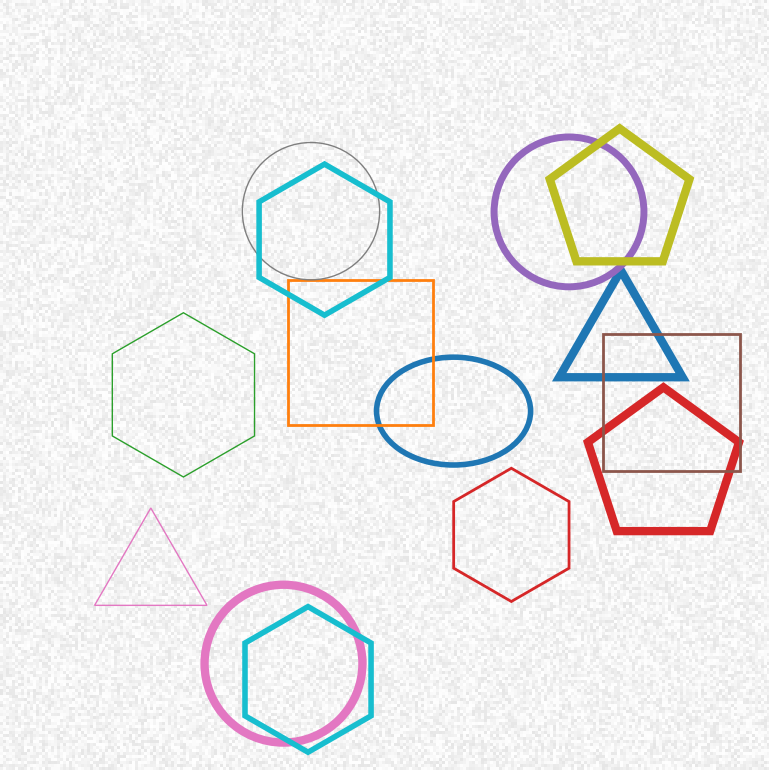[{"shape": "triangle", "thickness": 3, "radius": 0.46, "center": [0.806, 0.556]}, {"shape": "oval", "thickness": 2, "radius": 0.5, "center": [0.589, 0.466]}, {"shape": "square", "thickness": 1, "radius": 0.47, "center": [0.468, 0.543]}, {"shape": "hexagon", "thickness": 0.5, "radius": 0.53, "center": [0.238, 0.487]}, {"shape": "pentagon", "thickness": 3, "radius": 0.52, "center": [0.862, 0.394]}, {"shape": "hexagon", "thickness": 1, "radius": 0.43, "center": [0.664, 0.305]}, {"shape": "circle", "thickness": 2.5, "radius": 0.49, "center": [0.739, 0.725]}, {"shape": "square", "thickness": 1, "radius": 0.45, "center": [0.872, 0.477]}, {"shape": "circle", "thickness": 3, "radius": 0.51, "center": [0.368, 0.138]}, {"shape": "triangle", "thickness": 0.5, "radius": 0.42, "center": [0.196, 0.256]}, {"shape": "circle", "thickness": 0.5, "radius": 0.45, "center": [0.404, 0.726]}, {"shape": "pentagon", "thickness": 3, "radius": 0.48, "center": [0.805, 0.738]}, {"shape": "hexagon", "thickness": 2, "radius": 0.49, "center": [0.421, 0.689]}, {"shape": "hexagon", "thickness": 2, "radius": 0.47, "center": [0.4, 0.118]}]